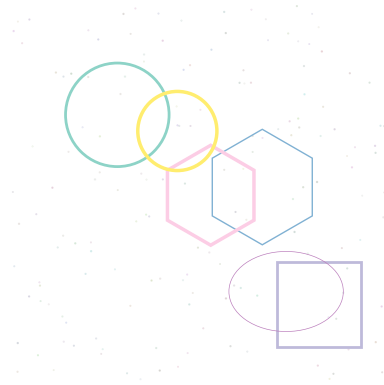[{"shape": "circle", "thickness": 2, "radius": 0.67, "center": [0.305, 0.702]}, {"shape": "square", "thickness": 2, "radius": 0.55, "center": [0.829, 0.208]}, {"shape": "hexagon", "thickness": 1, "radius": 0.75, "center": [0.681, 0.514]}, {"shape": "hexagon", "thickness": 2.5, "radius": 0.65, "center": [0.547, 0.493]}, {"shape": "oval", "thickness": 0.5, "radius": 0.74, "center": [0.743, 0.243]}, {"shape": "circle", "thickness": 2.5, "radius": 0.51, "center": [0.461, 0.66]}]